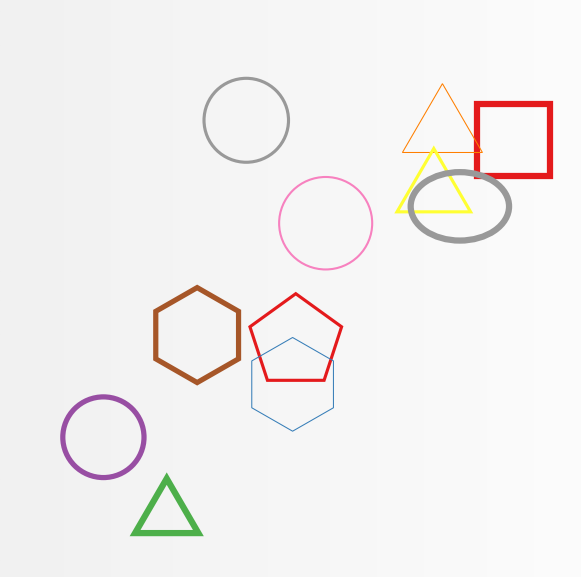[{"shape": "square", "thickness": 3, "radius": 0.31, "center": [0.884, 0.757]}, {"shape": "pentagon", "thickness": 1.5, "radius": 0.41, "center": [0.509, 0.408]}, {"shape": "hexagon", "thickness": 0.5, "radius": 0.41, "center": [0.503, 0.334]}, {"shape": "triangle", "thickness": 3, "radius": 0.31, "center": [0.287, 0.107]}, {"shape": "circle", "thickness": 2.5, "radius": 0.35, "center": [0.178, 0.242]}, {"shape": "triangle", "thickness": 0.5, "radius": 0.4, "center": [0.761, 0.775]}, {"shape": "triangle", "thickness": 1.5, "radius": 0.37, "center": [0.746, 0.669]}, {"shape": "hexagon", "thickness": 2.5, "radius": 0.41, "center": [0.339, 0.419]}, {"shape": "circle", "thickness": 1, "radius": 0.4, "center": [0.56, 0.613]}, {"shape": "oval", "thickness": 3, "radius": 0.42, "center": [0.791, 0.642]}, {"shape": "circle", "thickness": 1.5, "radius": 0.36, "center": [0.424, 0.791]}]